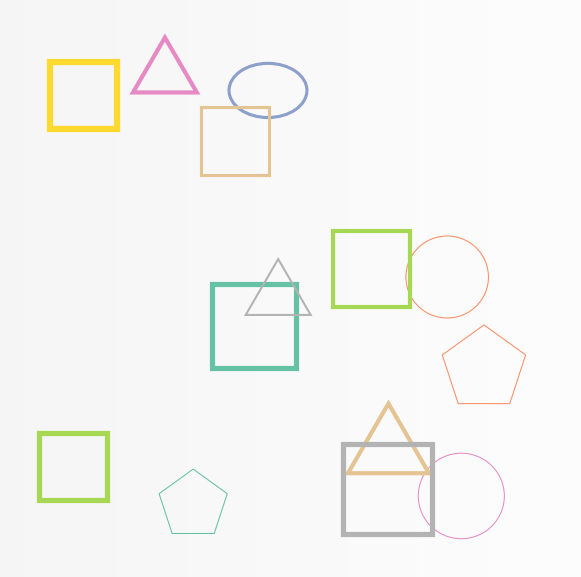[{"shape": "pentagon", "thickness": 0.5, "radius": 0.31, "center": [0.332, 0.125]}, {"shape": "square", "thickness": 2.5, "radius": 0.36, "center": [0.437, 0.434]}, {"shape": "circle", "thickness": 0.5, "radius": 0.36, "center": [0.769, 0.519]}, {"shape": "pentagon", "thickness": 0.5, "radius": 0.38, "center": [0.833, 0.361]}, {"shape": "oval", "thickness": 1.5, "radius": 0.34, "center": [0.461, 0.843]}, {"shape": "triangle", "thickness": 2, "radius": 0.32, "center": [0.284, 0.871]}, {"shape": "circle", "thickness": 0.5, "radius": 0.37, "center": [0.794, 0.14]}, {"shape": "square", "thickness": 2, "radius": 0.33, "center": [0.639, 0.534]}, {"shape": "square", "thickness": 2.5, "radius": 0.29, "center": [0.125, 0.191]}, {"shape": "square", "thickness": 3, "radius": 0.29, "center": [0.143, 0.834]}, {"shape": "square", "thickness": 1.5, "radius": 0.29, "center": [0.404, 0.755]}, {"shape": "triangle", "thickness": 2, "radius": 0.4, "center": [0.668, 0.22]}, {"shape": "triangle", "thickness": 1, "radius": 0.32, "center": [0.479, 0.486]}, {"shape": "square", "thickness": 2.5, "radius": 0.39, "center": [0.667, 0.152]}]